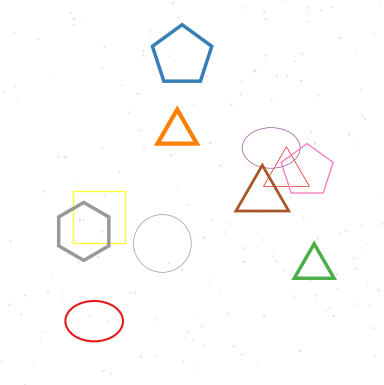[{"shape": "triangle", "thickness": 0.5, "radius": 0.34, "center": [0.744, 0.55]}, {"shape": "oval", "thickness": 1.5, "radius": 0.37, "center": [0.245, 0.166]}, {"shape": "pentagon", "thickness": 2.5, "radius": 0.41, "center": [0.473, 0.855]}, {"shape": "triangle", "thickness": 2.5, "radius": 0.3, "center": [0.816, 0.307]}, {"shape": "oval", "thickness": 0.5, "radius": 0.38, "center": [0.704, 0.616]}, {"shape": "triangle", "thickness": 3, "radius": 0.29, "center": [0.46, 0.657]}, {"shape": "square", "thickness": 1, "radius": 0.34, "center": [0.257, 0.435]}, {"shape": "triangle", "thickness": 2, "radius": 0.4, "center": [0.681, 0.492]}, {"shape": "pentagon", "thickness": 1, "radius": 0.35, "center": [0.798, 0.556]}, {"shape": "hexagon", "thickness": 2.5, "radius": 0.38, "center": [0.218, 0.399]}, {"shape": "circle", "thickness": 0.5, "radius": 0.38, "center": [0.422, 0.368]}]